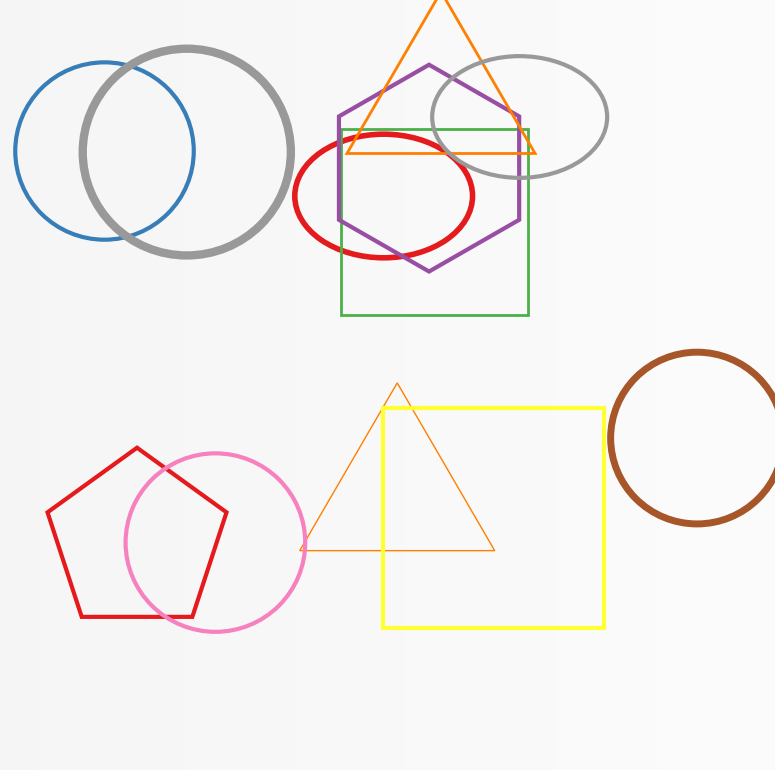[{"shape": "pentagon", "thickness": 1.5, "radius": 0.61, "center": [0.177, 0.297]}, {"shape": "oval", "thickness": 2, "radius": 0.57, "center": [0.495, 0.745]}, {"shape": "circle", "thickness": 1.5, "radius": 0.58, "center": [0.135, 0.804]}, {"shape": "square", "thickness": 1, "radius": 0.6, "center": [0.561, 0.712]}, {"shape": "hexagon", "thickness": 1.5, "radius": 0.67, "center": [0.554, 0.782]}, {"shape": "triangle", "thickness": 0.5, "radius": 0.73, "center": [0.513, 0.357]}, {"shape": "triangle", "thickness": 1, "radius": 0.7, "center": [0.569, 0.871]}, {"shape": "square", "thickness": 1.5, "radius": 0.71, "center": [0.636, 0.328]}, {"shape": "circle", "thickness": 2.5, "radius": 0.56, "center": [0.899, 0.431]}, {"shape": "circle", "thickness": 1.5, "radius": 0.58, "center": [0.278, 0.295]}, {"shape": "circle", "thickness": 3, "radius": 0.67, "center": [0.241, 0.803]}, {"shape": "oval", "thickness": 1.5, "radius": 0.56, "center": [0.671, 0.848]}]